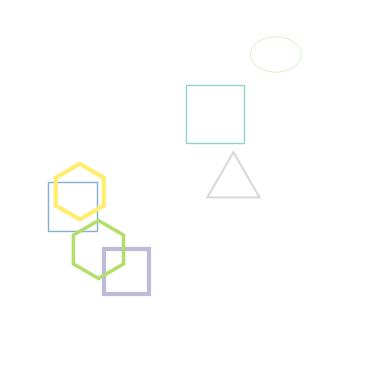[{"shape": "square", "thickness": 1, "radius": 0.38, "center": [0.558, 0.705]}, {"shape": "square", "thickness": 3, "radius": 0.29, "center": [0.329, 0.294]}, {"shape": "square", "thickness": 1, "radius": 0.32, "center": [0.188, 0.464]}, {"shape": "hexagon", "thickness": 2.5, "radius": 0.38, "center": [0.256, 0.352]}, {"shape": "triangle", "thickness": 1.5, "radius": 0.39, "center": [0.606, 0.526]}, {"shape": "oval", "thickness": 0.5, "radius": 0.33, "center": [0.717, 0.859]}, {"shape": "hexagon", "thickness": 3, "radius": 0.36, "center": [0.207, 0.502]}]